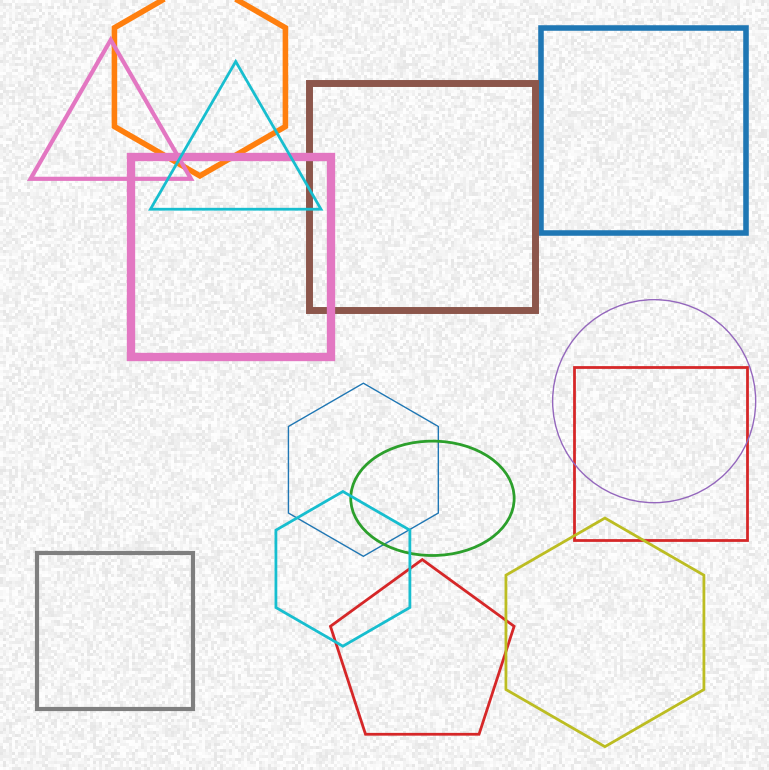[{"shape": "hexagon", "thickness": 0.5, "radius": 0.56, "center": [0.472, 0.39]}, {"shape": "square", "thickness": 2, "radius": 0.66, "center": [0.836, 0.831]}, {"shape": "hexagon", "thickness": 2, "radius": 0.64, "center": [0.26, 0.9]}, {"shape": "oval", "thickness": 1, "radius": 0.53, "center": [0.562, 0.353]}, {"shape": "pentagon", "thickness": 1, "radius": 0.63, "center": [0.548, 0.148]}, {"shape": "square", "thickness": 1, "radius": 0.56, "center": [0.858, 0.411]}, {"shape": "circle", "thickness": 0.5, "radius": 0.66, "center": [0.85, 0.479]}, {"shape": "square", "thickness": 2.5, "radius": 0.74, "center": [0.548, 0.745]}, {"shape": "triangle", "thickness": 1.5, "radius": 0.6, "center": [0.144, 0.828]}, {"shape": "square", "thickness": 3, "radius": 0.65, "center": [0.3, 0.666]}, {"shape": "square", "thickness": 1.5, "radius": 0.51, "center": [0.149, 0.18]}, {"shape": "hexagon", "thickness": 1, "radius": 0.74, "center": [0.786, 0.179]}, {"shape": "hexagon", "thickness": 1, "radius": 0.5, "center": [0.445, 0.261]}, {"shape": "triangle", "thickness": 1, "radius": 0.64, "center": [0.306, 0.792]}]